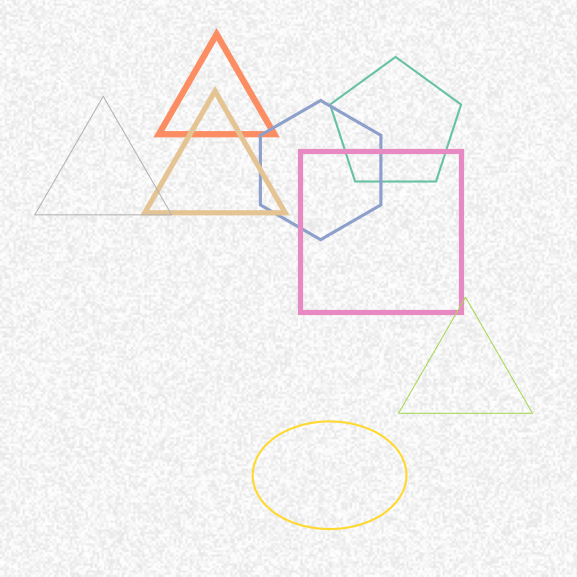[{"shape": "pentagon", "thickness": 1, "radius": 0.6, "center": [0.685, 0.781]}, {"shape": "triangle", "thickness": 3, "radius": 0.58, "center": [0.375, 0.824]}, {"shape": "hexagon", "thickness": 1.5, "radius": 0.6, "center": [0.555, 0.705]}, {"shape": "square", "thickness": 2.5, "radius": 0.7, "center": [0.659, 0.598]}, {"shape": "triangle", "thickness": 0.5, "radius": 0.67, "center": [0.806, 0.35]}, {"shape": "oval", "thickness": 1, "radius": 0.67, "center": [0.571, 0.176]}, {"shape": "triangle", "thickness": 2.5, "radius": 0.7, "center": [0.372, 0.701]}, {"shape": "triangle", "thickness": 0.5, "radius": 0.68, "center": [0.179, 0.696]}]